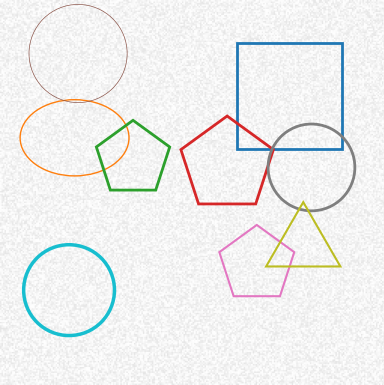[{"shape": "square", "thickness": 2, "radius": 0.68, "center": [0.751, 0.751]}, {"shape": "oval", "thickness": 1, "radius": 0.71, "center": [0.194, 0.642]}, {"shape": "pentagon", "thickness": 2, "radius": 0.5, "center": [0.346, 0.587]}, {"shape": "pentagon", "thickness": 2, "radius": 0.63, "center": [0.59, 0.572]}, {"shape": "circle", "thickness": 0.5, "radius": 0.64, "center": [0.203, 0.861]}, {"shape": "pentagon", "thickness": 1.5, "radius": 0.51, "center": [0.667, 0.313]}, {"shape": "circle", "thickness": 2, "radius": 0.56, "center": [0.809, 0.565]}, {"shape": "triangle", "thickness": 1.5, "radius": 0.56, "center": [0.788, 0.364]}, {"shape": "circle", "thickness": 2.5, "radius": 0.59, "center": [0.179, 0.246]}]